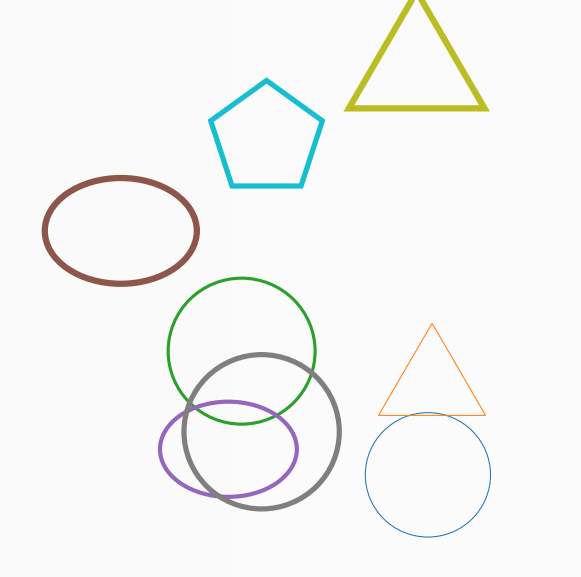[{"shape": "circle", "thickness": 0.5, "radius": 0.54, "center": [0.736, 0.177]}, {"shape": "triangle", "thickness": 0.5, "radius": 0.53, "center": [0.743, 0.333]}, {"shape": "circle", "thickness": 1.5, "radius": 0.63, "center": [0.416, 0.391]}, {"shape": "oval", "thickness": 2, "radius": 0.59, "center": [0.393, 0.221]}, {"shape": "oval", "thickness": 3, "radius": 0.65, "center": [0.208, 0.599]}, {"shape": "circle", "thickness": 2.5, "radius": 0.67, "center": [0.45, 0.251]}, {"shape": "triangle", "thickness": 3, "radius": 0.67, "center": [0.717, 0.879]}, {"shape": "pentagon", "thickness": 2.5, "radius": 0.5, "center": [0.459, 0.759]}]